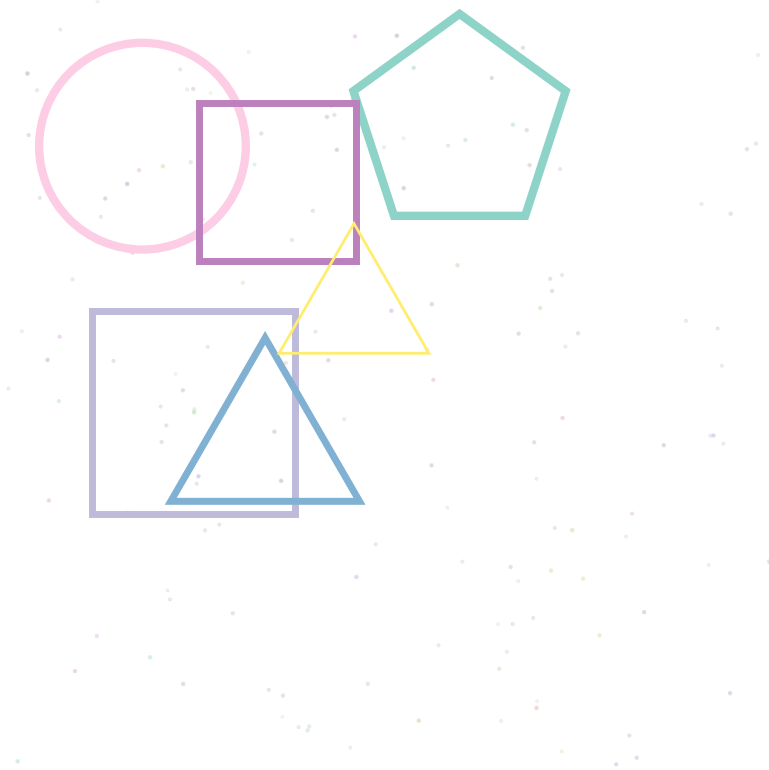[{"shape": "pentagon", "thickness": 3, "radius": 0.72, "center": [0.597, 0.837]}, {"shape": "square", "thickness": 2.5, "radius": 0.66, "center": [0.251, 0.464]}, {"shape": "triangle", "thickness": 2.5, "radius": 0.71, "center": [0.344, 0.42]}, {"shape": "circle", "thickness": 3, "radius": 0.67, "center": [0.185, 0.81]}, {"shape": "square", "thickness": 2.5, "radius": 0.51, "center": [0.36, 0.764]}, {"shape": "triangle", "thickness": 1, "radius": 0.56, "center": [0.46, 0.597]}]